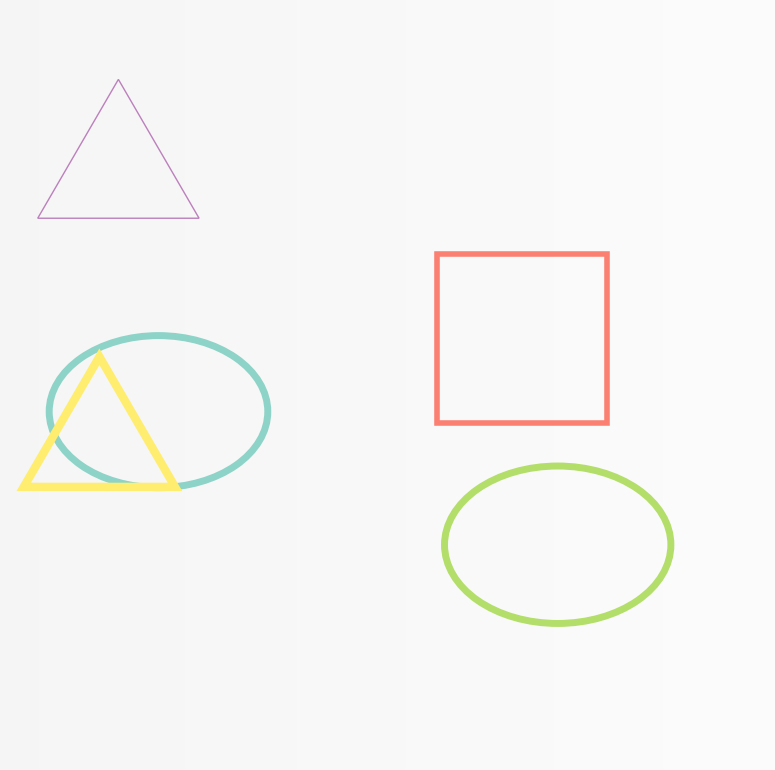[{"shape": "oval", "thickness": 2.5, "radius": 0.71, "center": [0.205, 0.465]}, {"shape": "square", "thickness": 2, "radius": 0.55, "center": [0.674, 0.56]}, {"shape": "oval", "thickness": 2.5, "radius": 0.73, "center": [0.72, 0.293]}, {"shape": "triangle", "thickness": 0.5, "radius": 0.6, "center": [0.153, 0.777]}, {"shape": "triangle", "thickness": 3, "radius": 0.56, "center": [0.128, 0.424]}]